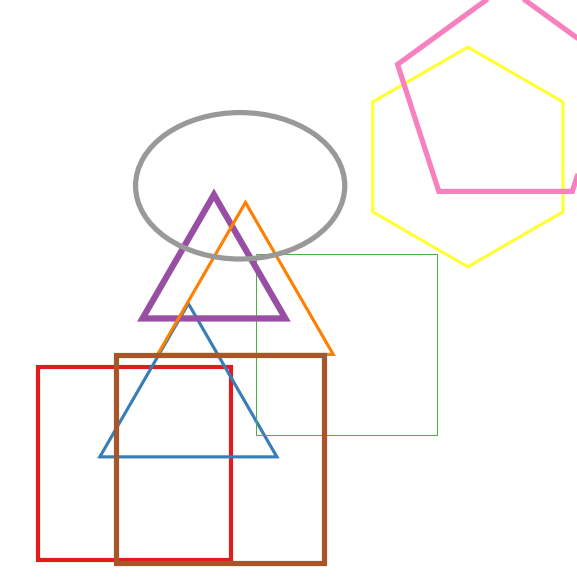[{"shape": "square", "thickness": 2, "radius": 0.83, "center": [0.233, 0.197]}, {"shape": "triangle", "thickness": 1.5, "radius": 0.88, "center": [0.326, 0.296]}, {"shape": "square", "thickness": 0.5, "radius": 0.78, "center": [0.6, 0.402]}, {"shape": "triangle", "thickness": 3, "radius": 0.71, "center": [0.37, 0.519]}, {"shape": "triangle", "thickness": 1.5, "radius": 0.88, "center": [0.425, 0.473]}, {"shape": "hexagon", "thickness": 1.5, "radius": 0.95, "center": [0.81, 0.727]}, {"shape": "square", "thickness": 2.5, "radius": 0.9, "center": [0.381, 0.204]}, {"shape": "pentagon", "thickness": 2.5, "radius": 0.98, "center": [0.875, 0.827]}, {"shape": "oval", "thickness": 2.5, "radius": 0.91, "center": [0.416, 0.677]}]